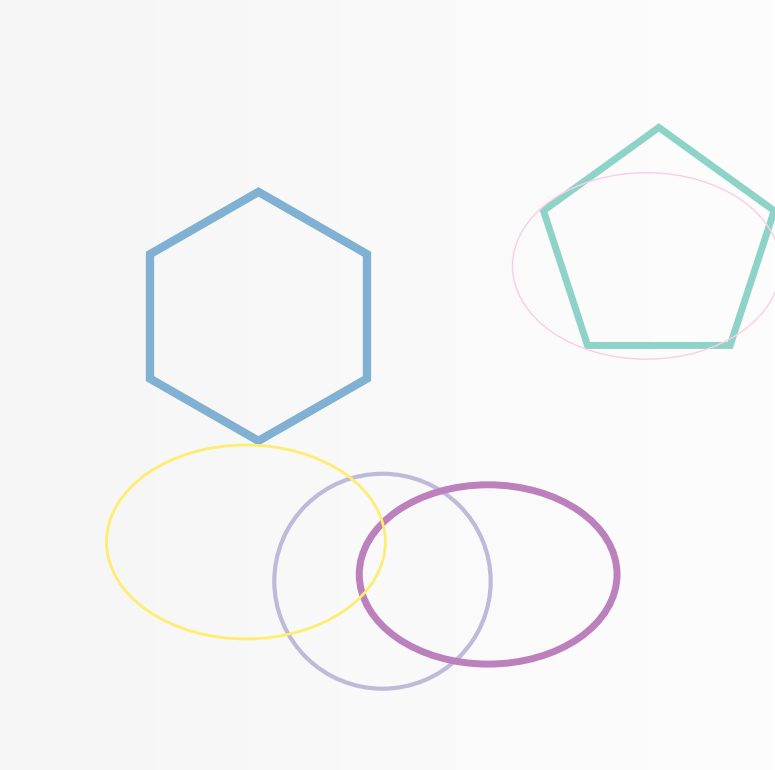[{"shape": "pentagon", "thickness": 2.5, "radius": 0.78, "center": [0.85, 0.678]}, {"shape": "circle", "thickness": 1.5, "radius": 0.7, "center": [0.494, 0.245]}, {"shape": "hexagon", "thickness": 3, "radius": 0.81, "center": [0.334, 0.589]}, {"shape": "oval", "thickness": 0.5, "radius": 0.86, "center": [0.834, 0.655]}, {"shape": "oval", "thickness": 2.5, "radius": 0.83, "center": [0.63, 0.254]}, {"shape": "oval", "thickness": 1, "radius": 0.9, "center": [0.317, 0.296]}]